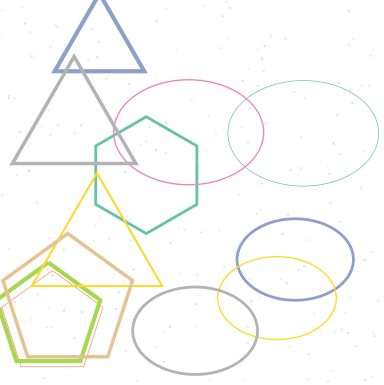[{"shape": "oval", "thickness": 0.5, "radius": 0.98, "center": [0.788, 0.654]}, {"shape": "hexagon", "thickness": 2, "radius": 0.76, "center": [0.38, 0.545]}, {"shape": "pentagon", "thickness": 0.5, "radius": 0.69, "center": [0.136, 0.159]}, {"shape": "triangle", "thickness": 3, "radius": 0.67, "center": [0.258, 0.882]}, {"shape": "oval", "thickness": 2, "radius": 0.76, "center": [0.767, 0.326]}, {"shape": "oval", "thickness": 1, "radius": 0.97, "center": [0.49, 0.656]}, {"shape": "pentagon", "thickness": 3, "radius": 0.71, "center": [0.126, 0.177]}, {"shape": "triangle", "thickness": 1.5, "radius": 0.98, "center": [0.252, 0.355]}, {"shape": "oval", "thickness": 1, "radius": 0.77, "center": [0.72, 0.226]}, {"shape": "pentagon", "thickness": 2.5, "radius": 0.88, "center": [0.176, 0.216]}, {"shape": "oval", "thickness": 2, "radius": 0.81, "center": [0.507, 0.141]}, {"shape": "triangle", "thickness": 2.5, "radius": 0.93, "center": [0.193, 0.668]}]